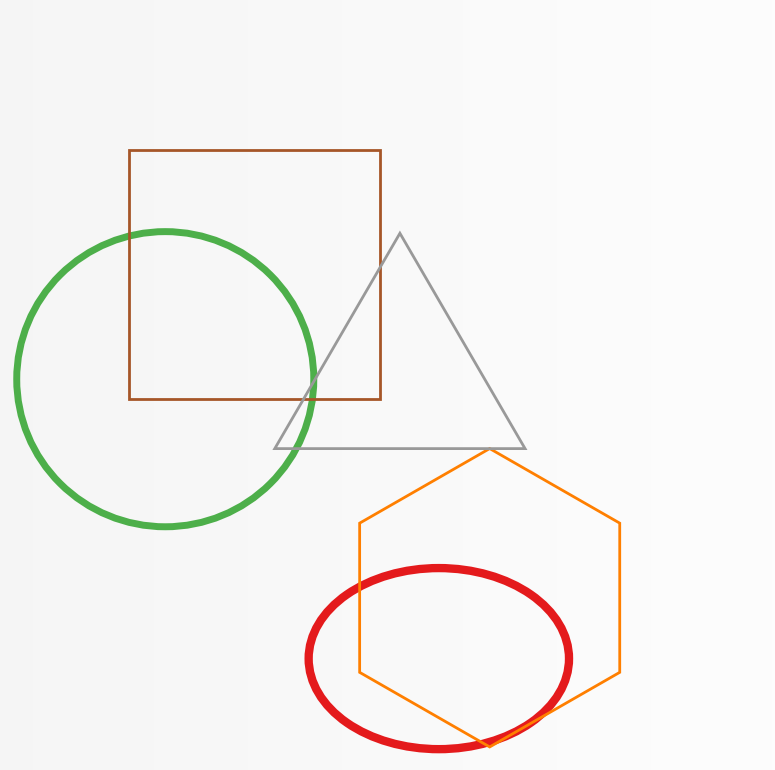[{"shape": "oval", "thickness": 3, "radius": 0.84, "center": [0.566, 0.145]}, {"shape": "circle", "thickness": 2.5, "radius": 0.96, "center": [0.213, 0.508]}, {"shape": "hexagon", "thickness": 1, "radius": 0.97, "center": [0.632, 0.224]}, {"shape": "square", "thickness": 1, "radius": 0.81, "center": [0.329, 0.643]}, {"shape": "triangle", "thickness": 1, "radius": 0.93, "center": [0.516, 0.511]}]